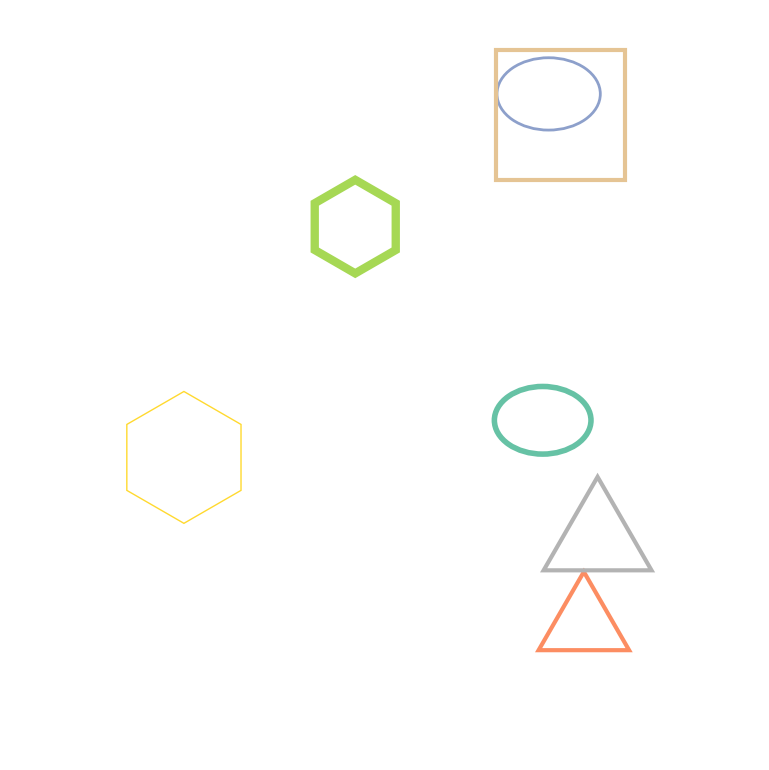[{"shape": "oval", "thickness": 2, "radius": 0.31, "center": [0.705, 0.454]}, {"shape": "triangle", "thickness": 1.5, "radius": 0.34, "center": [0.758, 0.19]}, {"shape": "oval", "thickness": 1, "radius": 0.34, "center": [0.713, 0.878]}, {"shape": "hexagon", "thickness": 3, "radius": 0.3, "center": [0.461, 0.706]}, {"shape": "hexagon", "thickness": 0.5, "radius": 0.43, "center": [0.239, 0.406]}, {"shape": "square", "thickness": 1.5, "radius": 0.42, "center": [0.728, 0.851]}, {"shape": "triangle", "thickness": 1.5, "radius": 0.4, "center": [0.776, 0.3]}]